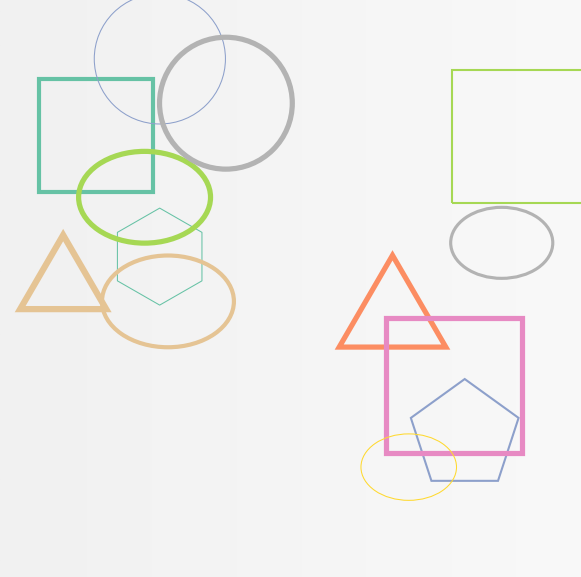[{"shape": "hexagon", "thickness": 0.5, "radius": 0.42, "center": [0.275, 0.555]}, {"shape": "square", "thickness": 2, "radius": 0.49, "center": [0.165, 0.765]}, {"shape": "triangle", "thickness": 2.5, "radius": 0.53, "center": [0.675, 0.451]}, {"shape": "pentagon", "thickness": 1, "radius": 0.49, "center": [0.8, 0.245]}, {"shape": "circle", "thickness": 0.5, "radius": 0.56, "center": [0.275, 0.897]}, {"shape": "square", "thickness": 2.5, "radius": 0.59, "center": [0.781, 0.332]}, {"shape": "square", "thickness": 1, "radius": 0.58, "center": [0.892, 0.763]}, {"shape": "oval", "thickness": 2.5, "radius": 0.57, "center": [0.249, 0.658]}, {"shape": "oval", "thickness": 0.5, "radius": 0.41, "center": [0.703, 0.19]}, {"shape": "oval", "thickness": 2, "radius": 0.57, "center": [0.289, 0.477]}, {"shape": "triangle", "thickness": 3, "radius": 0.43, "center": [0.109, 0.507]}, {"shape": "circle", "thickness": 2.5, "radius": 0.57, "center": [0.389, 0.82]}, {"shape": "oval", "thickness": 1.5, "radius": 0.44, "center": [0.863, 0.579]}]